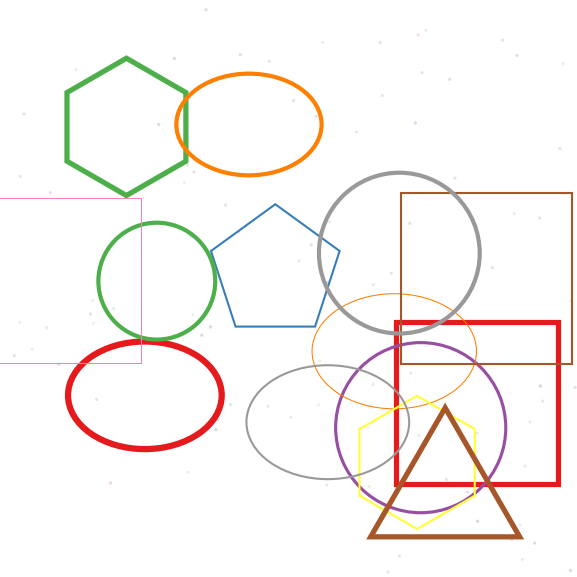[{"shape": "square", "thickness": 2.5, "radius": 0.7, "center": [0.827, 0.301]}, {"shape": "oval", "thickness": 3, "radius": 0.67, "center": [0.251, 0.315]}, {"shape": "pentagon", "thickness": 1, "radius": 0.59, "center": [0.477, 0.528]}, {"shape": "hexagon", "thickness": 2.5, "radius": 0.59, "center": [0.219, 0.779]}, {"shape": "circle", "thickness": 2, "radius": 0.51, "center": [0.272, 0.512]}, {"shape": "circle", "thickness": 1.5, "radius": 0.74, "center": [0.729, 0.259]}, {"shape": "oval", "thickness": 2, "radius": 0.63, "center": [0.431, 0.784]}, {"shape": "oval", "thickness": 0.5, "radius": 0.71, "center": [0.683, 0.391]}, {"shape": "hexagon", "thickness": 1, "radius": 0.58, "center": [0.722, 0.198]}, {"shape": "triangle", "thickness": 2.5, "radius": 0.74, "center": [0.771, 0.144]}, {"shape": "square", "thickness": 1, "radius": 0.74, "center": [0.842, 0.517]}, {"shape": "square", "thickness": 0.5, "radius": 0.71, "center": [0.102, 0.513]}, {"shape": "oval", "thickness": 1, "radius": 0.7, "center": [0.568, 0.268]}, {"shape": "circle", "thickness": 2, "radius": 0.7, "center": [0.691, 0.561]}]